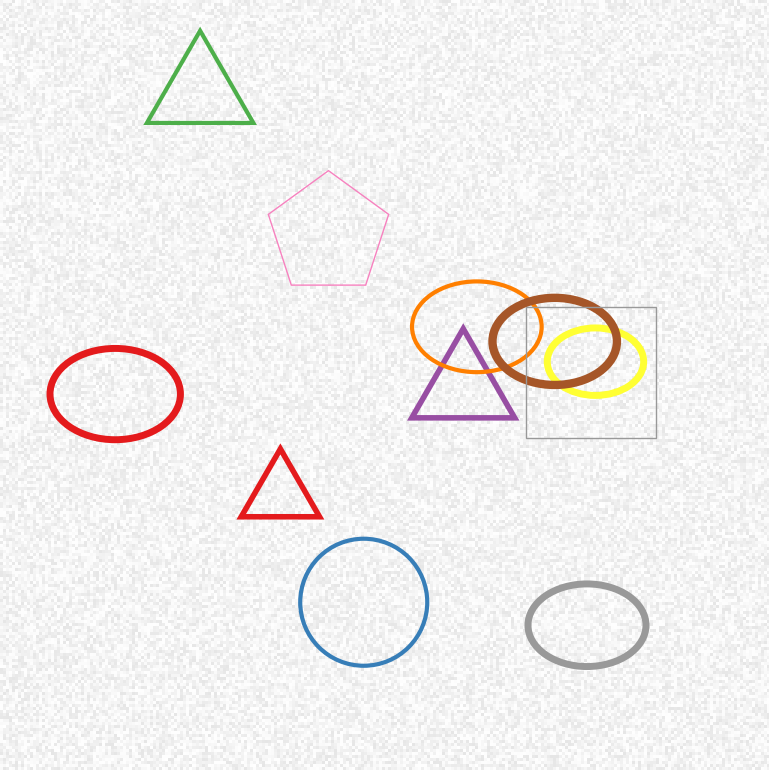[{"shape": "triangle", "thickness": 2, "radius": 0.29, "center": [0.364, 0.358]}, {"shape": "oval", "thickness": 2.5, "radius": 0.42, "center": [0.15, 0.488]}, {"shape": "circle", "thickness": 1.5, "radius": 0.41, "center": [0.472, 0.218]}, {"shape": "triangle", "thickness": 1.5, "radius": 0.4, "center": [0.26, 0.88]}, {"shape": "triangle", "thickness": 2, "radius": 0.39, "center": [0.602, 0.496]}, {"shape": "oval", "thickness": 1.5, "radius": 0.42, "center": [0.619, 0.576]}, {"shape": "oval", "thickness": 2.5, "radius": 0.31, "center": [0.773, 0.53]}, {"shape": "oval", "thickness": 3, "radius": 0.4, "center": [0.72, 0.557]}, {"shape": "pentagon", "thickness": 0.5, "radius": 0.41, "center": [0.427, 0.696]}, {"shape": "oval", "thickness": 2.5, "radius": 0.38, "center": [0.762, 0.188]}, {"shape": "square", "thickness": 0.5, "radius": 0.42, "center": [0.767, 0.516]}]